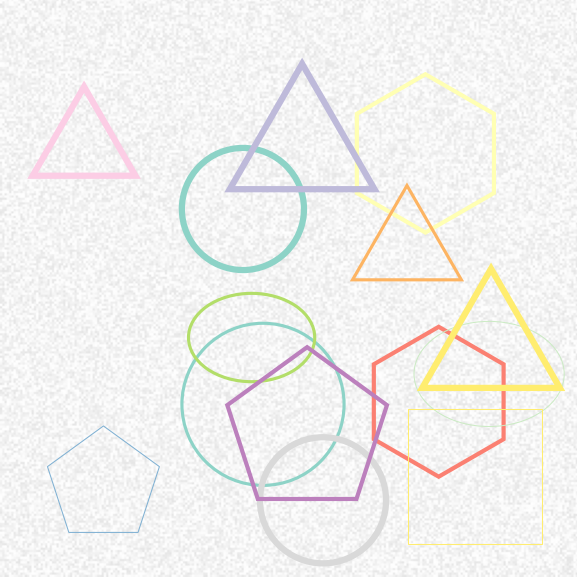[{"shape": "circle", "thickness": 3, "radius": 0.53, "center": [0.421, 0.637]}, {"shape": "circle", "thickness": 1.5, "radius": 0.7, "center": [0.455, 0.299]}, {"shape": "hexagon", "thickness": 2, "radius": 0.69, "center": [0.737, 0.734]}, {"shape": "triangle", "thickness": 3, "radius": 0.72, "center": [0.523, 0.744]}, {"shape": "hexagon", "thickness": 2, "radius": 0.65, "center": [0.76, 0.303]}, {"shape": "pentagon", "thickness": 0.5, "radius": 0.51, "center": [0.179, 0.16]}, {"shape": "triangle", "thickness": 1.5, "radius": 0.54, "center": [0.705, 0.569]}, {"shape": "oval", "thickness": 1.5, "radius": 0.55, "center": [0.436, 0.415]}, {"shape": "triangle", "thickness": 3, "radius": 0.51, "center": [0.146, 0.746]}, {"shape": "circle", "thickness": 3, "radius": 0.55, "center": [0.559, 0.133]}, {"shape": "pentagon", "thickness": 2, "radius": 0.73, "center": [0.532, 0.253]}, {"shape": "oval", "thickness": 0.5, "radius": 0.65, "center": [0.847, 0.352]}, {"shape": "square", "thickness": 0.5, "radius": 0.58, "center": [0.823, 0.174]}, {"shape": "triangle", "thickness": 3, "radius": 0.69, "center": [0.85, 0.396]}]